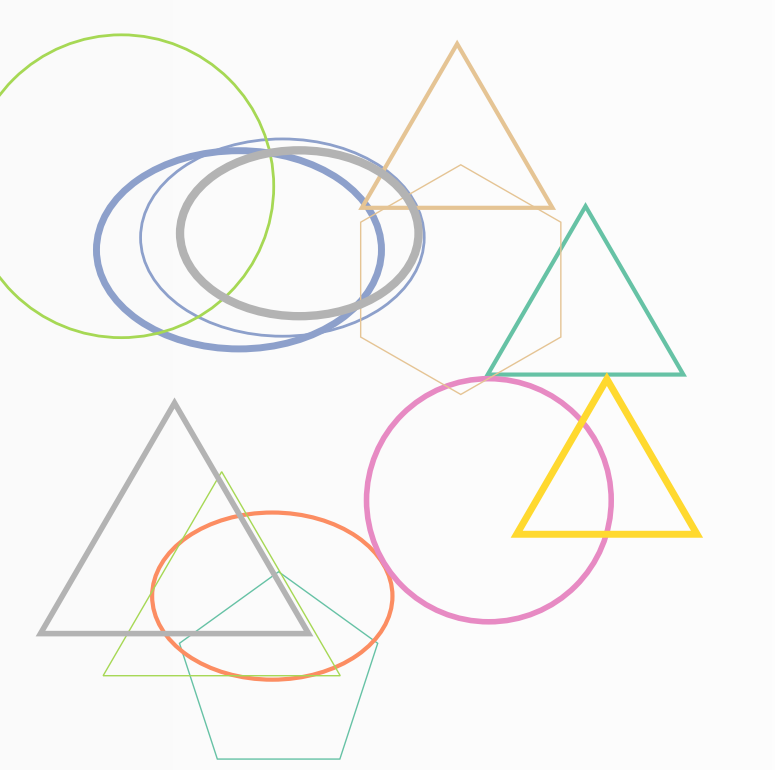[{"shape": "pentagon", "thickness": 0.5, "radius": 0.67, "center": [0.359, 0.123]}, {"shape": "triangle", "thickness": 1.5, "radius": 0.73, "center": [0.756, 0.586]}, {"shape": "oval", "thickness": 1.5, "radius": 0.78, "center": [0.351, 0.226]}, {"shape": "oval", "thickness": 2.5, "radius": 0.92, "center": [0.308, 0.676]}, {"shape": "oval", "thickness": 1, "radius": 0.91, "center": [0.364, 0.691]}, {"shape": "circle", "thickness": 2, "radius": 0.79, "center": [0.631, 0.35]}, {"shape": "circle", "thickness": 1, "radius": 0.98, "center": [0.157, 0.758]}, {"shape": "triangle", "thickness": 0.5, "radius": 0.88, "center": [0.286, 0.211]}, {"shape": "triangle", "thickness": 2.5, "radius": 0.67, "center": [0.783, 0.373]}, {"shape": "triangle", "thickness": 1.5, "radius": 0.71, "center": [0.59, 0.801]}, {"shape": "hexagon", "thickness": 0.5, "radius": 0.75, "center": [0.595, 0.637]}, {"shape": "triangle", "thickness": 2, "radius": 1.0, "center": [0.225, 0.277]}, {"shape": "oval", "thickness": 3, "radius": 0.77, "center": [0.386, 0.697]}]